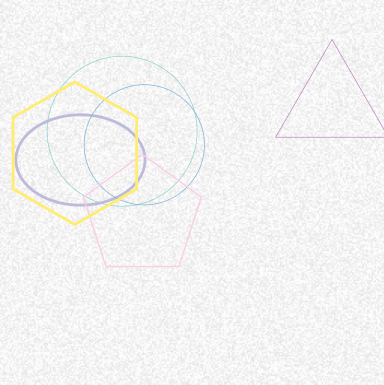[{"shape": "circle", "thickness": 0.5, "radius": 0.97, "center": [0.317, 0.659]}, {"shape": "oval", "thickness": 2, "radius": 0.84, "center": [0.209, 0.585]}, {"shape": "circle", "thickness": 0.5, "radius": 0.78, "center": [0.375, 0.624]}, {"shape": "pentagon", "thickness": 1, "radius": 0.81, "center": [0.37, 0.438]}, {"shape": "triangle", "thickness": 0.5, "radius": 0.85, "center": [0.862, 0.728]}, {"shape": "hexagon", "thickness": 2, "radius": 0.93, "center": [0.194, 0.602]}]